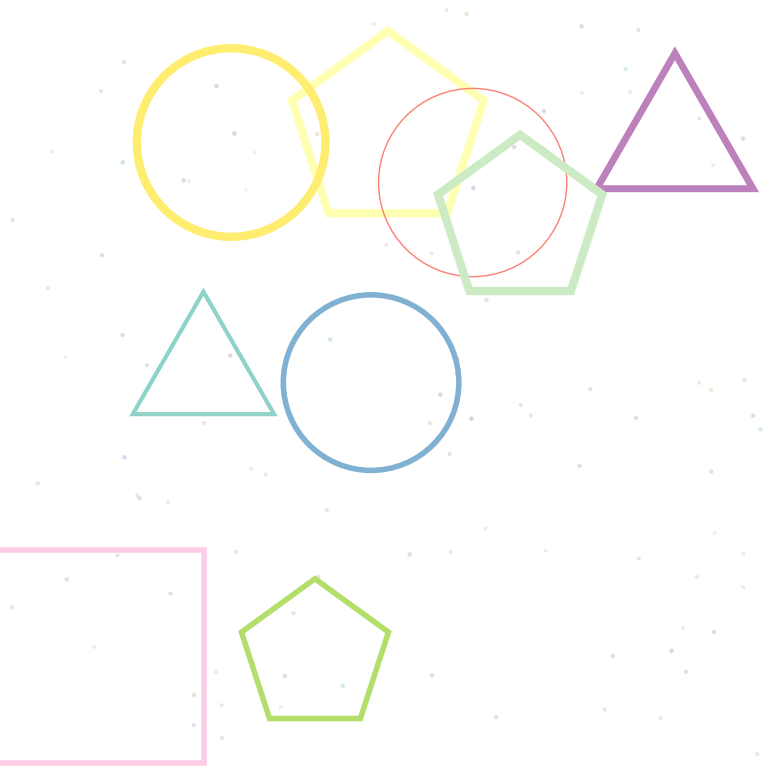[{"shape": "triangle", "thickness": 1.5, "radius": 0.53, "center": [0.264, 0.515]}, {"shape": "pentagon", "thickness": 3, "radius": 0.65, "center": [0.504, 0.829]}, {"shape": "circle", "thickness": 0.5, "radius": 0.61, "center": [0.614, 0.763]}, {"shape": "circle", "thickness": 2, "radius": 0.57, "center": [0.482, 0.503]}, {"shape": "pentagon", "thickness": 2, "radius": 0.5, "center": [0.409, 0.148]}, {"shape": "square", "thickness": 2, "radius": 0.69, "center": [0.126, 0.148]}, {"shape": "triangle", "thickness": 2.5, "radius": 0.59, "center": [0.876, 0.814]}, {"shape": "pentagon", "thickness": 3, "radius": 0.56, "center": [0.675, 0.713]}, {"shape": "circle", "thickness": 3, "radius": 0.61, "center": [0.3, 0.815]}]